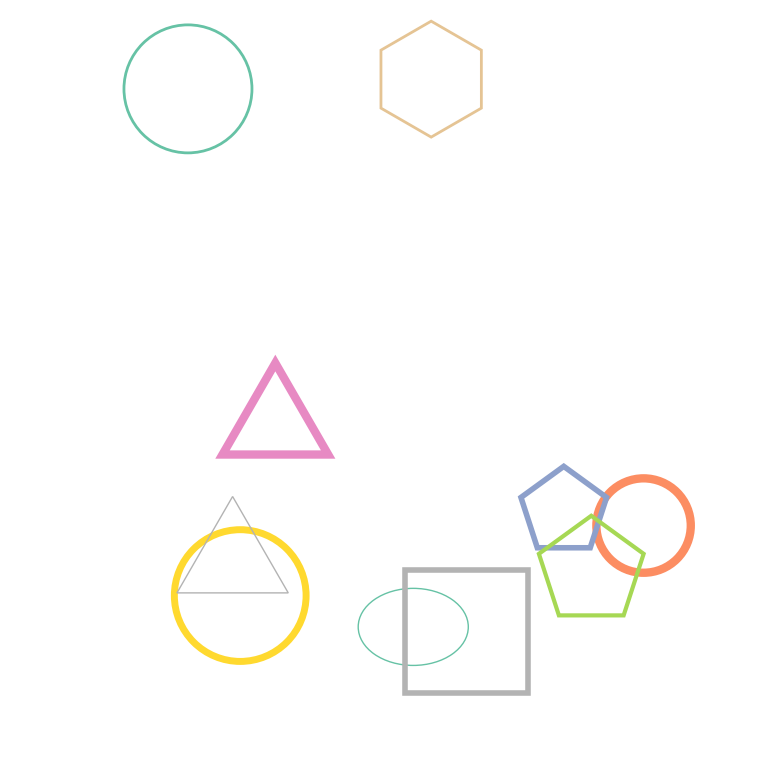[{"shape": "circle", "thickness": 1, "radius": 0.42, "center": [0.244, 0.885]}, {"shape": "oval", "thickness": 0.5, "radius": 0.36, "center": [0.537, 0.186]}, {"shape": "circle", "thickness": 3, "radius": 0.31, "center": [0.836, 0.317]}, {"shape": "pentagon", "thickness": 2, "radius": 0.29, "center": [0.732, 0.336]}, {"shape": "triangle", "thickness": 3, "radius": 0.4, "center": [0.358, 0.449]}, {"shape": "pentagon", "thickness": 1.5, "radius": 0.36, "center": [0.768, 0.259]}, {"shape": "circle", "thickness": 2.5, "radius": 0.43, "center": [0.312, 0.227]}, {"shape": "hexagon", "thickness": 1, "radius": 0.38, "center": [0.56, 0.897]}, {"shape": "square", "thickness": 2, "radius": 0.4, "center": [0.606, 0.18]}, {"shape": "triangle", "thickness": 0.5, "radius": 0.42, "center": [0.302, 0.272]}]